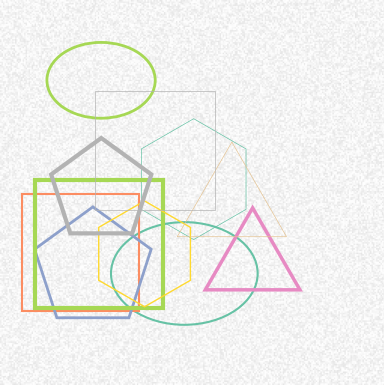[{"shape": "oval", "thickness": 1.5, "radius": 0.95, "center": [0.479, 0.29]}, {"shape": "hexagon", "thickness": 0.5, "radius": 0.78, "center": [0.503, 0.535]}, {"shape": "square", "thickness": 1.5, "radius": 0.76, "center": [0.208, 0.343]}, {"shape": "pentagon", "thickness": 2, "radius": 0.8, "center": [0.241, 0.303]}, {"shape": "triangle", "thickness": 2.5, "radius": 0.71, "center": [0.656, 0.318]}, {"shape": "oval", "thickness": 2, "radius": 0.7, "center": [0.263, 0.791]}, {"shape": "square", "thickness": 3, "radius": 0.83, "center": [0.257, 0.367]}, {"shape": "hexagon", "thickness": 1, "radius": 0.69, "center": [0.375, 0.341]}, {"shape": "triangle", "thickness": 0.5, "radius": 0.82, "center": [0.602, 0.467]}, {"shape": "pentagon", "thickness": 3, "radius": 0.68, "center": [0.263, 0.505]}, {"shape": "square", "thickness": 0.5, "radius": 0.78, "center": [0.402, 0.609]}]